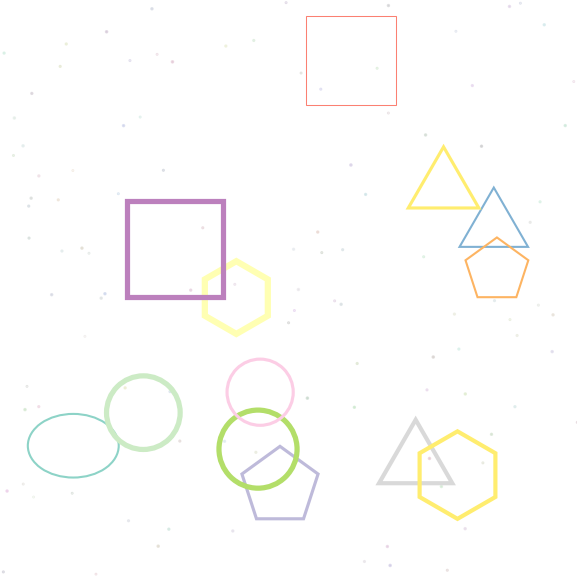[{"shape": "oval", "thickness": 1, "radius": 0.39, "center": [0.127, 0.227]}, {"shape": "hexagon", "thickness": 3, "radius": 0.31, "center": [0.409, 0.484]}, {"shape": "pentagon", "thickness": 1.5, "radius": 0.35, "center": [0.485, 0.157]}, {"shape": "square", "thickness": 0.5, "radius": 0.39, "center": [0.607, 0.894]}, {"shape": "triangle", "thickness": 1, "radius": 0.34, "center": [0.855, 0.606]}, {"shape": "pentagon", "thickness": 1, "radius": 0.29, "center": [0.86, 0.531]}, {"shape": "circle", "thickness": 2.5, "radius": 0.34, "center": [0.447, 0.221]}, {"shape": "circle", "thickness": 1.5, "radius": 0.29, "center": [0.45, 0.32]}, {"shape": "triangle", "thickness": 2, "radius": 0.37, "center": [0.72, 0.199]}, {"shape": "square", "thickness": 2.5, "radius": 0.42, "center": [0.302, 0.568]}, {"shape": "circle", "thickness": 2.5, "radius": 0.32, "center": [0.248, 0.285]}, {"shape": "triangle", "thickness": 1.5, "radius": 0.35, "center": [0.768, 0.674]}, {"shape": "hexagon", "thickness": 2, "radius": 0.38, "center": [0.792, 0.176]}]